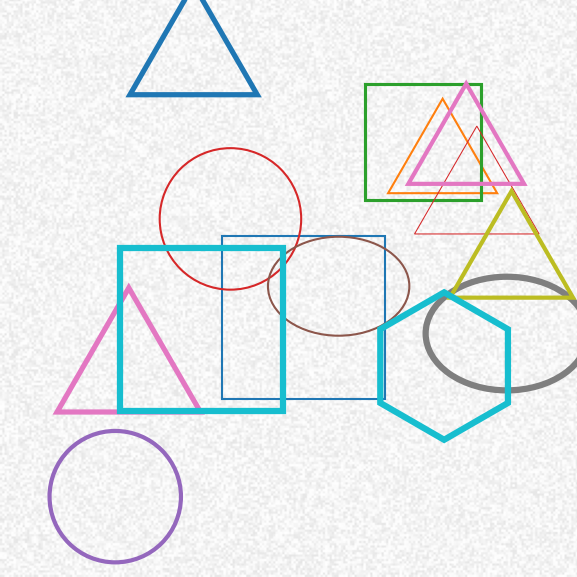[{"shape": "triangle", "thickness": 2.5, "radius": 0.64, "center": [0.335, 0.899]}, {"shape": "square", "thickness": 1, "radius": 0.71, "center": [0.526, 0.449]}, {"shape": "triangle", "thickness": 1, "radius": 0.55, "center": [0.766, 0.719]}, {"shape": "square", "thickness": 1.5, "radius": 0.5, "center": [0.733, 0.754]}, {"shape": "circle", "thickness": 1, "radius": 0.61, "center": [0.399, 0.62]}, {"shape": "triangle", "thickness": 0.5, "radius": 0.62, "center": [0.826, 0.656]}, {"shape": "circle", "thickness": 2, "radius": 0.57, "center": [0.2, 0.139]}, {"shape": "oval", "thickness": 1, "radius": 0.61, "center": [0.586, 0.504]}, {"shape": "triangle", "thickness": 2.5, "radius": 0.72, "center": [0.223, 0.357]}, {"shape": "triangle", "thickness": 2, "radius": 0.58, "center": [0.807, 0.739]}, {"shape": "oval", "thickness": 3, "radius": 0.7, "center": [0.878, 0.422]}, {"shape": "triangle", "thickness": 2, "radius": 0.61, "center": [0.886, 0.545]}, {"shape": "hexagon", "thickness": 3, "radius": 0.64, "center": [0.769, 0.365]}, {"shape": "square", "thickness": 3, "radius": 0.71, "center": [0.35, 0.429]}]